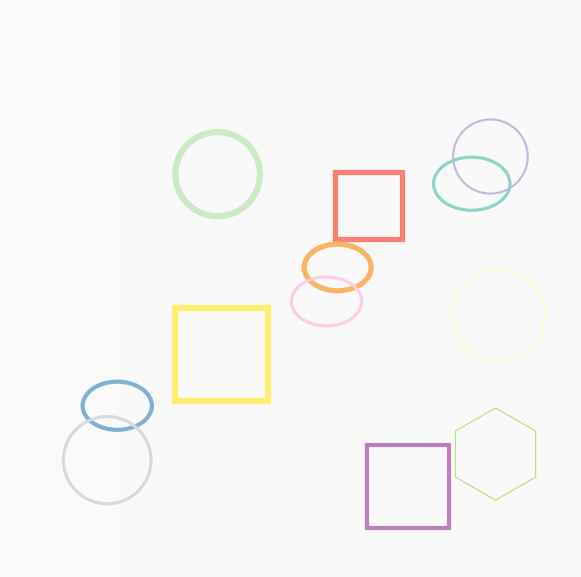[{"shape": "oval", "thickness": 1.5, "radius": 0.33, "center": [0.812, 0.681]}, {"shape": "circle", "thickness": 0.5, "radius": 0.4, "center": [0.858, 0.453]}, {"shape": "circle", "thickness": 1, "radius": 0.32, "center": [0.844, 0.728]}, {"shape": "square", "thickness": 2.5, "radius": 0.29, "center": [0.635, 0.644]}, {"shape": "oval", "thickness": 2, "radius": 0.3, "center": [0.202, 0.297]}, {"shape": "oval", "thickness": 2.5, "radius": 0.29, "center": [0.581, 0.536]}, {"shape": "hexagon", "thickness": 0.5, "radius": 0.4, "center": [0.853, 0.213]}, {"shape": "oval", "thickness": 1.5, "radius": 0.3, "center": [0.562, 0.477]}, {"shape": "circle", "thickness": 1.5, "radius": 0.38, "center": [0.184, 0.202]}, {"shape": "square", "thickness": 2, "radius": 0.36, "center": [0.702, 0.157]}, {"shape": "circle", "thickness": 3, "radius": 0.36, "center": [0.374, 0.698]}, {"shape": "square", "thickness": 3, "radius": 0.4, "center": [0.382, 0.386]}]